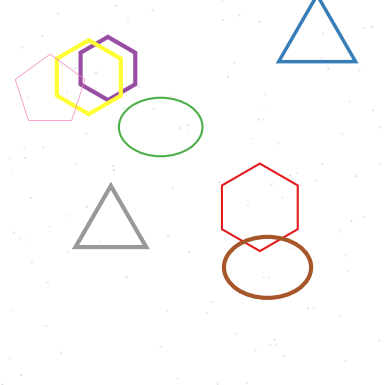[{"shape": "hexagon", "thickness": 1.5, "radius": 0.57, "center": [0.675, 0.462]}, {"shape": "triangle", "thickness": 2.5, "radius": 0.58, "center": [0.824, 0.898]}, {"shape": "oval", "thickness": 1.5, "radius": 0.54, "center": [0.417, 0.67]}, {"shape": "hexagon", "thickness": 3, "radius": 0.41, "center": [0.28, 0.822]}, {"shape": "hexagon", "thickness": 3, "radius": 0.48, "center": [0.231, 0.8]}, {"shape": "oval", "thickness": 3, "radius": 0.57, "center": [0.695, 0.306]}, {"shape": "pentagon", "thickness": 0.5, "radius": 0.48, "center": [0.13, 0.764]}, {"shape": "triangle", "thickness": 3, "radius": 0.53, "center": [0.288, 0.411]}]